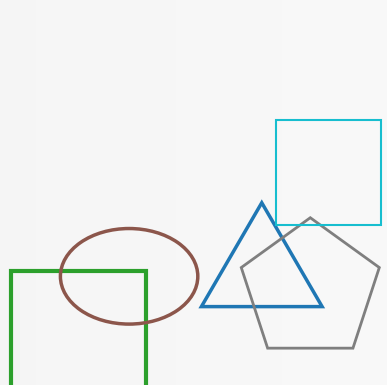[{"shape": "triangle", "thickness": 2.5, "radius": 0.9, "center": [0.676, 0.294]}, {"shape": "square", "thickness": 3, "radius": 0.87, "center": [0.203, 0.123]}, {"shape": "oval", "thickness": 2.5, "radius": 0.89, "center": [0.333, 0.282]}, {"shape": "pentagon", "thickness": 2, "radius": 0.94, "center": [0.801, 0.247]}, {"shape": "square", "thickness": 1.5, "radius": 0.68, "center": [0.848, 0.552]}]